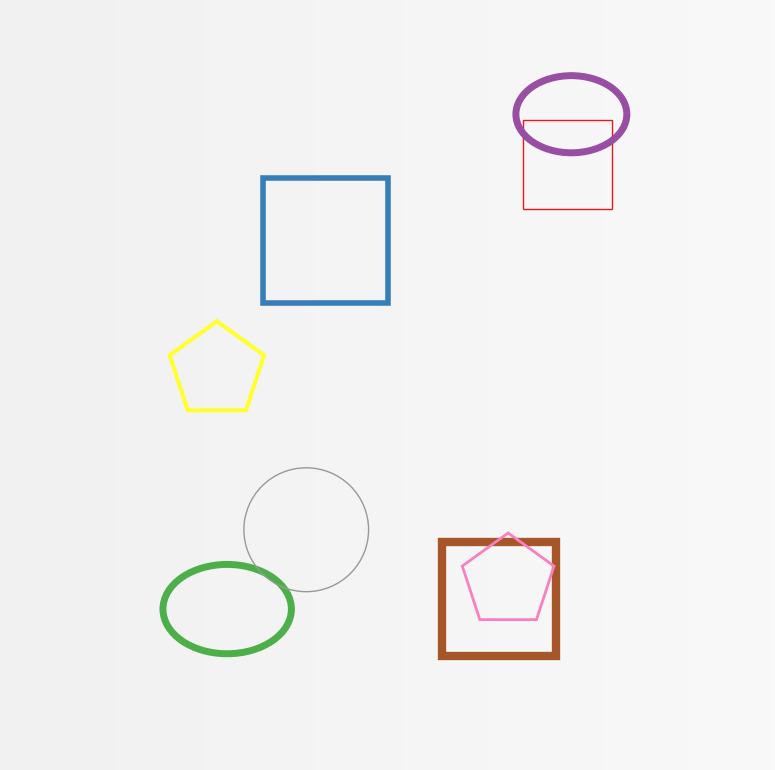[{"shape": "square", "thickness": 0.5, "radius": 0.29, "center": [0.732, 0.786]}, {"shape": "square", "thickness": 2, "radius": 0.4, "center": [0.42, 0.688]}, {"shape": "oval", "thickness": 2.5, "radius": 0.41, "center": [0.293, 0.209]}, {"shape": "oval", "thickness": 2.5, "radius": 0.36, "center": [0.737, 0.852]}, {"shape": "pentagon", "thickness": 1.5, "radius": 0.32, "center": [0.28, 0.519]}, {"shape": "square", "thickness": 3, "radius": 0.37, "center": [0.644, 0.222]}, {"shape": "pentagon", "thickness": 1, "radius": 0.31, "center": [0.656, 0.246]}, {"shape": "circle", "thickness": 0.5, "radius": 0.4, "center": [0.395, 0.312]}]